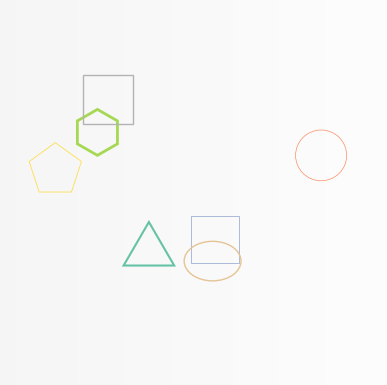[{"shape": "triangle", "thickness": 1.5, "radius": 0.38, "center": [0.384, 0.348]}, {"shape": "circle", "thickness": 0.5, "radius": 0.33, "center": [0.829, 0.596]}, {"shape": "square", "thickness": 0.5, "radius": 0.31, "center": [0.555, 0.378]}, {"shape": "hexagon", "thickness": 2, "radius": 0.3, "center": [0.251, 0.656]}, {"shape": "pentagon", "thickness": 0.5, "radius": 0.35, "center": [0.143, 0.559]}, {"shape": "oval", "thickness": 1, "radius": 0.37, "center": [0.549, 0.322]}, {"shape": "square", "thickness": 1, "radius": 0.32, "center": [0.279, 0.741]}]